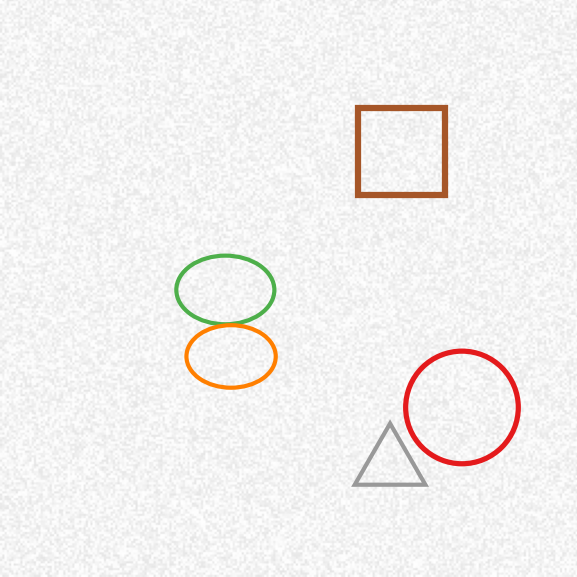[{"shape": "circle", "thickness": 2.5, "radius": 0.49, "center": [0.8, 0.294]}, {"shape": "oval", "thickness": 2, "radius": 0.42, "center": [0.39, 0.497]}, {"shape": "oval", "thickness": 2, "radius": 0.39, "center": [0.4, 0.382]}, {"shape": "square", "thickness": 3, "radius": 0.37, "center": [0.696, 0.737]}, {"shape": "triangle", "thickness": 2, "radius": 0.35, "center": [0.675, 0.195]}]